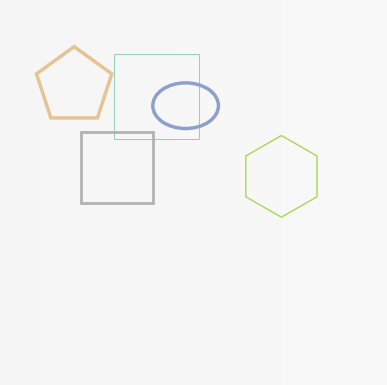[{"shape": "square", "thickness": 0.5, "radius": 0.55, "center": [0.405, 0.75]}, {"shape": "oval", "thickness": 2.5, "radius": 0.42, "center": [0.479, 0.725]}, {"shape": "hexagon", "thickness": 1, "radius": 0.53, "center": [0.726, 0.542]}, {"shape": "pentagon", "thickness": 2.5, "radius": 0.51, "center": [0.191, 0.777]}, {"shape": "square", "thickness": 2, "radius": 0.46, "center": [0.302, 0.564]}]